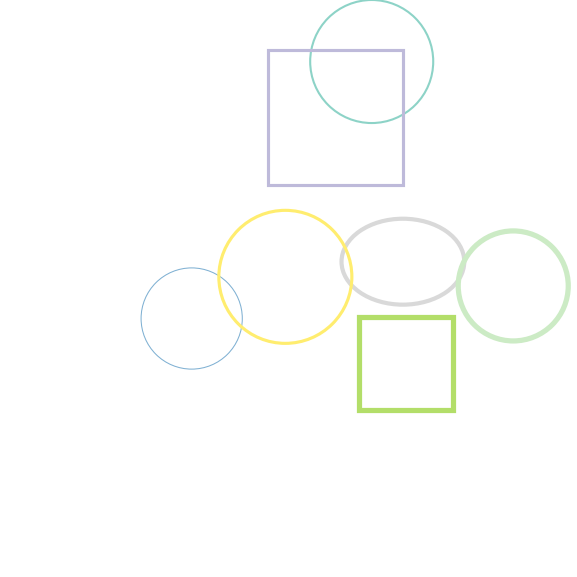[{"shape": "circle", "thickness": 1, "radius": 0.53, "center": [0.644, 0.893]}, {"shape": "square", "thickness": 1.5, "radius": 0.59, "center": [0.58, 0.796]}, {"shape": "circle", "thickness": 0.5, "radius": 0.44, "center": [0.332, 0.448]}, {"shape": "square", "thickness": 2.5, "radius": 0.4, "center": [0.703, 0.369]}, {"shape": "oval", "thickness": 2, "radius": 0.53, "center": [0.698, 0.546]}, {"shape": "circle", "thickness": 2.5, "radius": 0.48, "center": [0.889, 0.504]}, {"shape": "circle", "thickness": 1.5, "radius": 0.58, "center": [0.494, 0.52]}]